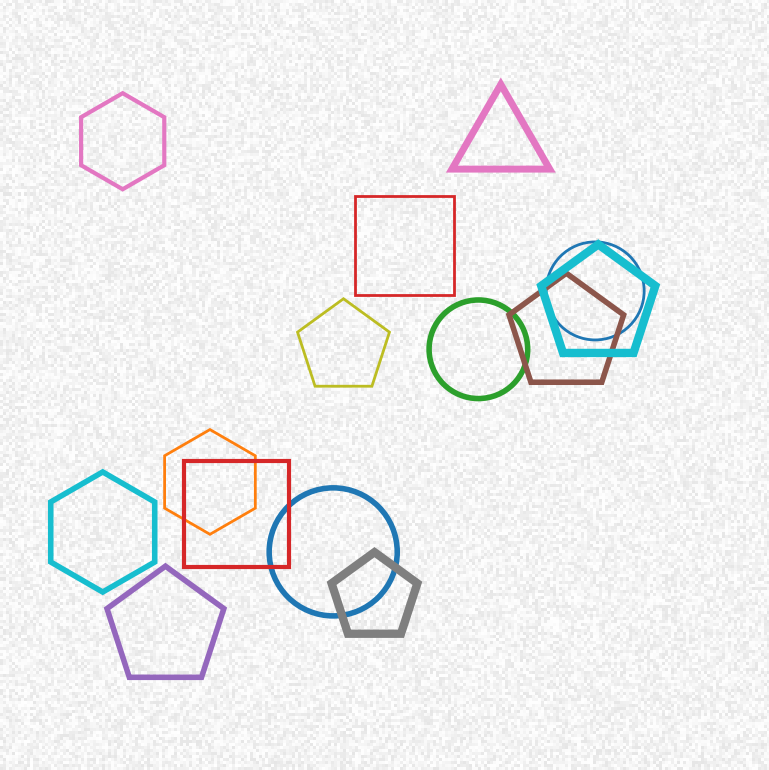[{"shape": "circle", "thickness": 2, "radius": 0.42, "center": [0.433, 0.283]}, {"shape": "circle", "thickness": 1, "radius": 0.32, "center": [0.773, 0.622]}, {"shape": "hexagon", "thickness": 1, "radius": 0.34, "center": [0.273, 0.374]}, {"shape": "circle", "thickness": 2, "radius": 0.32, "center": [0.621, 0.546]}, {"shape": "square", "thickness": 1, "radius": 0.32, "center": [0.525, 0.681]}, {"shape": "square", "thickness": 1.5, "radius": 0.34, "center": [0.307, 0.333]}, {"shape": "pentagon", "thickness": 2, "radius": 0.4, "center": [0.215, 0.185]}, {"shape": "pentagon", "thickness": 2, "radius": 0.39, "center": [0.736, 0.567]}, {"shape": "hexagon", "thickness": 1.5, "radius": 0.31, "center": [0.159, 0.817]}, {"shape": "triangle", "thickness": 2.5, "radius": 0.37, "center": [0.65, 0.817]}, {"shape": "pentagon", "thickness": 3, "radius": 0.29, "center": [0.486, 0.224]}, {"shape": "pentagon", "thickness": 1, "radius": 0.31, "center": [0.446, 0.549]}, {"shape": "hexagon", "thickness": 2, "radius": 0.39, "center": [0.133, 0.309]}, {"shape": "pentagon", "thickness": 3, "radius": 0.39, "center": [0.777, 0.605]}]